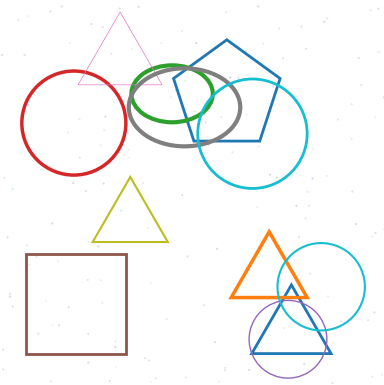[{"shape": "pentagon", "thickness": 2, "radius": 0.73, "center": [0.589, 0.751]}, {"shape": "triangle", "thickness": 2, "radius": 0.59, "center": [0.757, 0.141]}, {"shape": "triangle", "thickness": 2.5, "radius": 0.57, "center": [0.699, 0.284]}, {"shape": "oval", "thickness": 3, "radius": 0.53, "center": [0.447, 0.756]}, {"shape": "circle", "thickness": 2.5, "radius": 0.68, "center": [0.192, 0.68]}, {"shape": "circle", "thickness": 1, "radius": 0.5, "center": [0.748, 0.119]}, {"shape": "square", "thickness": 2, "radius": 0.65, "center": [0.198, 0.21]}, {"shape": "triangle", "thickness": 0.5, "radius": 0.63, "center": [0.312, 0.843]}, {"shape": "oval", "thickness": 3, "radius": 0.72, "center": [0.479, 0.721]}, {"shape": "triangle", "thickness": 1.5, "radius": 0.56, "center": [0.338, 0.428]}, {"shape": "circle", "thickness": 2, "radius": 0.71, "center": [0.656, 0.653]}, {"shape": "circle", "thickness": 1.5, "radius": 0.57, "center": [0.834, 0.255]}]